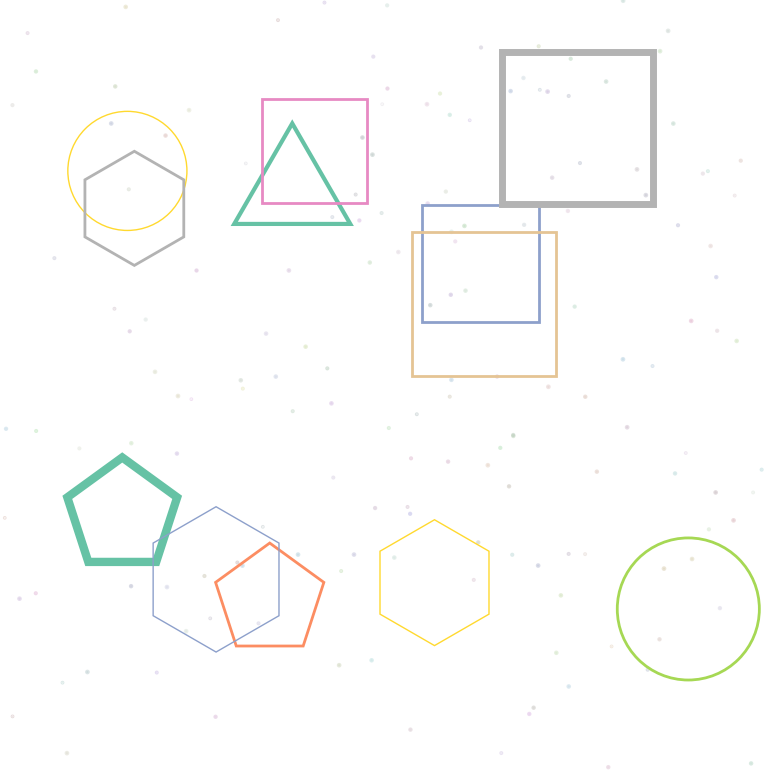[{"shape": "triangle", "thickness": 1.5, "radius": 0.44, "center": [0.38, 0.753]}, {"shape": "pentagon", "thickness": 3, "radius": 0.38, "center": [0.159, 0.331]}, {"shape": "pentagon", "thickness": 1, "radius": 0.37, "center": [0.35, 0.221]}, {"shape": "hexagon", "thickness": 0.5, "radius": 0.47, "center": [0.281, 0.248]}, {"shape": "square", "thickness": 1, "radius": 0.38, "center": [0.624, 0.658]}, {"shape": "square", "thickness": 1, "radius": 0.34, "center": [0.409, 0.804]}, {"shape": "circle", "thickness": 1, "radius": 0.46, "center": [0.894, 0.209]}, {"shape": "hexagon", "thickness": 0.5, "radius": 0.41, "center": [0.564, 0.243]}, {"shape": "circle", "thickness": 0.5, "radius": 0.39, "center": [0.165, 0.778]}, {"shape": "square", "thickness": 1, "radius": 0.47, "center": [0.629, 0.605]}, {"shape": "square", "thickness": 2.5, "radius": 0.49, "center": [0.75, 0.834]}, {"shape": "hexagon", "thickness": 1, "radius": 0.37, "center": [0.174, 0.729]}]